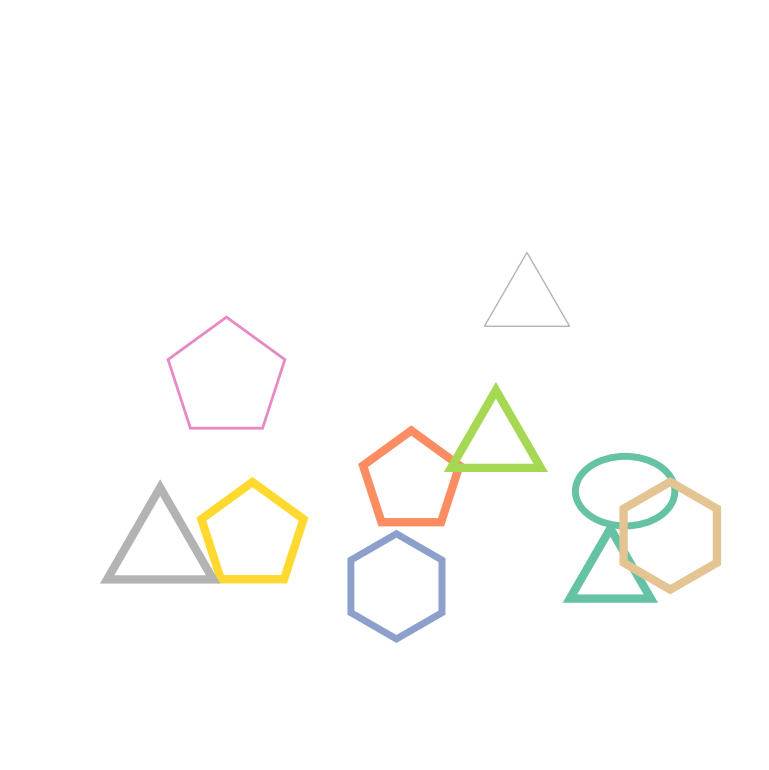[{"shape": "triangle", "thickness": 3, "radius": 0.3, "center": [0.793, 0.253]}, {"shape": "oval", "thickness": 2.5, "radius": 0.32, "center": [0.812, 0.362]}, {"shape": "pentagon", "thickness": 3, "radius": 0.33, "center": [0.534, 0.375]}, {"shape": "hexagon", "thickness": 2.5, "radius": 0.34, "center": [0.515, 0.238]}, {"shape": "pentagon", "thickness": 1, "radius": 0.4, "center": [0.294, 0.508]}, {"shape": "triangle", "thickness": 3, "radius": 0.34, "center": [0.644, 0.426]}, {"shape": "pentagon", "thickness": 3, "radius": 0.35, "center": [0.328, 0.304]}, {"shape": "hexagon", "thickness": 3, "radius": 0.35, "center": [0.87, 0.304]}, {"shape": "triangle", "thickness": 0.5, "radius": 0.32, "center": [0.684, 0.608]}, {"shape": "triangle", "thickness": 3, "radius": 0.4, "center": [0.208, 0.287]}]